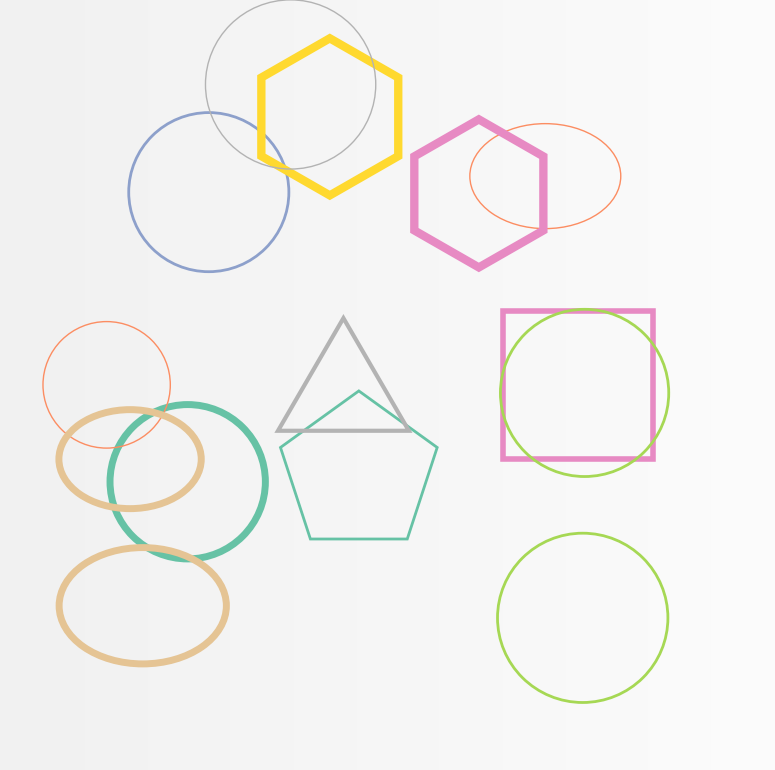[{"shape": "circle", "thickness": 2.5, "radius": 0.5, "center": [0.242, 0.374]}, {"shape": "pentagon", "thickness": 1, "radius": 0.53, "center": [0.463, 0.386]}, {"shape": "circle", "thickness": 0.5, "radius": 0.41, "center": [0.138, 0.5]}, {"shape": "oval", "thickness": 0.5, "radius": 0.49, "center": [0.704, 0.771]}, {"shape": "circle", "thickness": 1, "radius": 0.52, "center": [0.269, 0.75]}, {"shape": "square", "thickness": 2, "radius": 0.48, "center": [0.746, 0.5]}, {"shape": "hexagon", "thickness": 3, "radius": 0.48, "center": [0.618, 0.749]}, {"shape": "circle", "thickness": 1, "radius": 0.54, "center": [0.754, 0.49]}, {"shape": "circle", "thickness": 1, "radius": 0.55, "center": [0.752, 0.198]}, {"shape": "hexagon", "thickness": 3, "radius": 0.51, "center": [0.426, 0.848]}, {"shape": "oval", "thickness": 2.5, "radius": 0.46, "center": [0.168, 0.404]}, {"shape": "oval", "thickness": 2.5, "radius": 0.54, "center": [0.184, 0.213]}, {"shape": "triangle", "thickness": 1.5, "radius": 0.49, "center": [0.443, 0.489]}, {"shape": "circle", "thickness": 0.5, "radius": 0.55, "center": [0.375, 0.89]}]